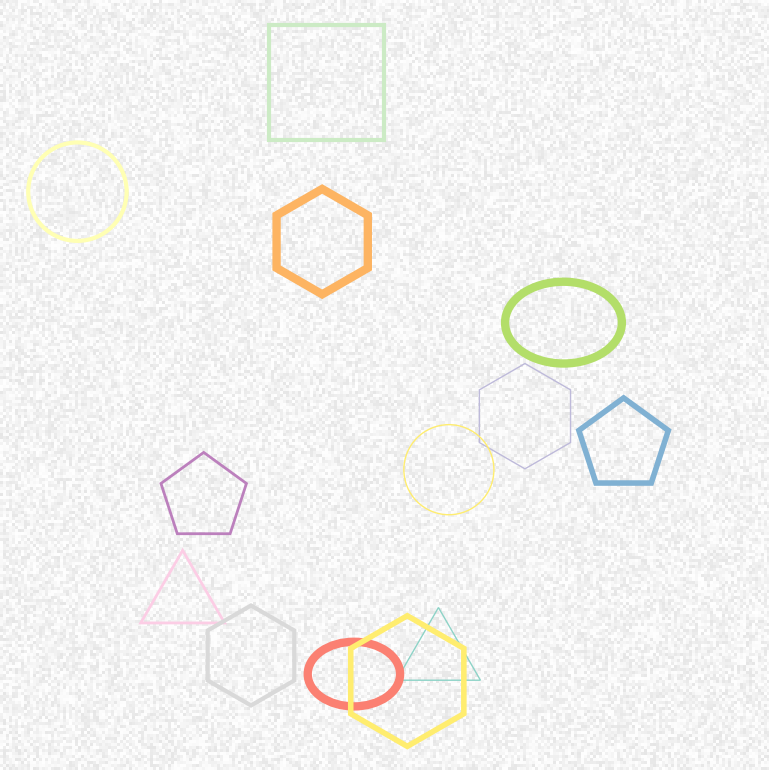[{"shape": "triangle", "thickness": 0.5, "radius": 0.31, "center": [0.569, 0.148]}, {"shape": "circle", "thickness": 1.5, "radius": 0.32, "center": [0.101, 0.751]}, {"shape": "hexagon", "thickness": 0.5, "radius": 0.34, "center": [0.682, 0.459]}, {"shape": "oval", "thickness": 3, "radius": 0.3, "center": [0.46, 0.125]}, {"shape": "pentagon", "thickness": 2, "radius": 0.31, "center": [0.81, 0.422]}, {"shape": "hexagon", "thickness": 3, "radius": 0.34, "center": [0.418, 0.686]}, {"shape": "oval", "thickness": 3, "radius": 0.38, "center": [0.732, 0.581]}, {"shape": "triangle", "thickness": 1, "radius": 0.31, "center": [0.237, 0.222]}, {"shape": "hexagon", "thickness": 1.5, "radius": 0.32, "center": [0.326, 0.149]}, {"shape": "pentagon", "thickness": 1, "radius": 0.29, "center": [0.265, 0.354]}, {"shape": "square", "thickness": 1.5, "radius": 0.37, "center": [0.424, 0.893]}, {"shape": "circle", "thickness": 0.5, "radius": 0.29, "center": [0.583, 0.39]}, {"shape": "hexagon", "thickness": 2, "radius": 0.42, "center": [0.529, 0.116]}]